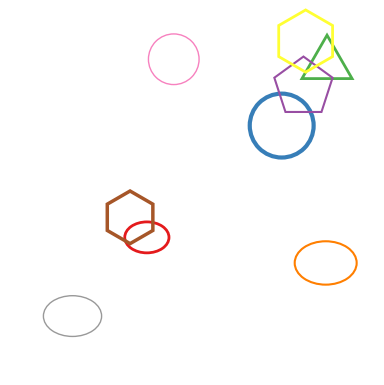[{"shape": "oval", "thickness": 2, "radius": 0.29, "center": [0.381, 0.383]}, {"shape": "circle", "thickness": 3, "radius": 0.41, "center": [0.732, 0.674]}, {"shape": "triangle", "thickness": 2, "radius": 0.38, "center": [0.849, 0.833]}, {"shape": "pentagon", "thickness": 1.5, "radius": 0.4, "center": [0.788, 0.774]}, {"shape": "oval", "thickness": 1.5, "radius": 0.4, "center": [0.846, 0.317]}, {"shape": "hexagon", "thickness": 2, "radius": 0.4, "center": [0.794, 0.893]}, {"shape": "hexagon", "thickness": 2.5, "radius": 0.34, "center": [0.338, 0.436]}, {"shape": "circle", "thickness": 1, "radius": 0.33, "center": [0.451, 0.846]}, {"shape": "oval", "thickness": 1, "radius": 0.38, "center": [0.188, 0.179]}]